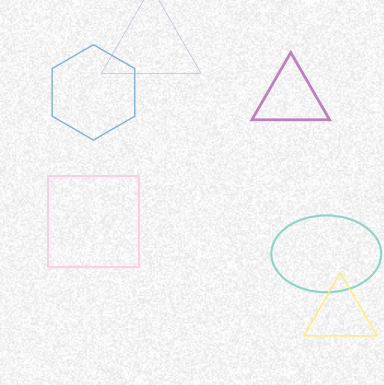[{"shape": "oval", "thickness": 1.5, "radius": 0.71, "center": [0.847, 0.341]}, {"shape": "triangle", "thickness": 0.5, "radius": 0.75, "center": [0.393, 0.884]}, {"shape": "hexagon", "thickness": 1, "radius": 0.62, "center": [0.243, 0.76]}, {"shape": "square", "thickness": 1.5, "radius": 0.59, "center": [0.242, 0.424]}, {"shape": "triangle", "thickness": 2, "radius": 0.58, "center": [0.755, 0.747]}, {"shape": "triangle", "thickness": 1, "radius": 0.55, "center": [0.884, 0.182]}]